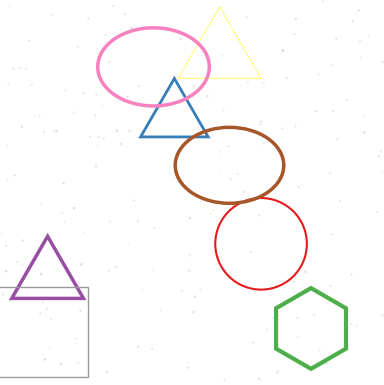[{"shape": "circle", "thickness": 1.5, "radius": 0.59, "center": [0.678, 0.367]}, {"shape": "triangle", "thickness": 2, "radius": 0.51, "center": [0.453, 0.695]}, {"shape": "hexagon", "thickness": 3, "radius": 0.52, "center": [0.808, 0.147]}, {"shape": "triangle", "thickness": 2.5, "radius": 0.54, "center": [0.124, 0.279]}, {"shape": "triangle", "thickness": 0.5, "radius": 0.62, "center": [0.571, 0.859]}, {"shape": "oval", "thickness": 2.5, "radius": 0.7, "center": [0.596, 0.571]}, {"shape": "oval", "thickness": 2.5, "radius": 0.72, "center": [0.399, 0.826]}, {"shape": "square", "thickness": 1, "radius": 0.58, "center": [0.112, 0.138]}]